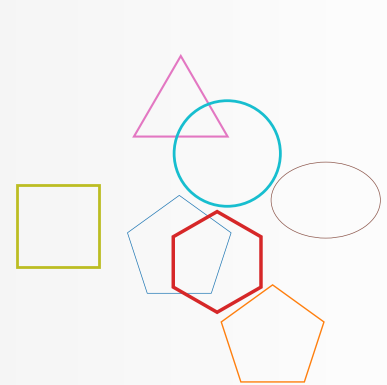[{"shape": "pentagon", "thickness": 0.5, "radius": 0.7, "center": [0.463, 0.352]}, {"shape": "pentagon", "thickness": 1, "radius": 0.7, "center": [0.704, 0.121]}, {"shape": "hexagon", "thickness": 2.5, "radius": 0.65, "center": [0.56, 0.32]}, {"shape": "oval", "thickness": 0.5, "radius": 0.71, "center": [0.841, 0.48]}, {"shape": "triangle", "thickness": 1.5, "radius": 0.7, "center": [0.467, 0.715]}, {"shape": "square", "thickness": 2, "radius": 0.53, "center": [0.15, 0.414]}, {"shape": "circle", "thickness": 2, "radius": 0.69, "center": [0.586, 0.601]}]